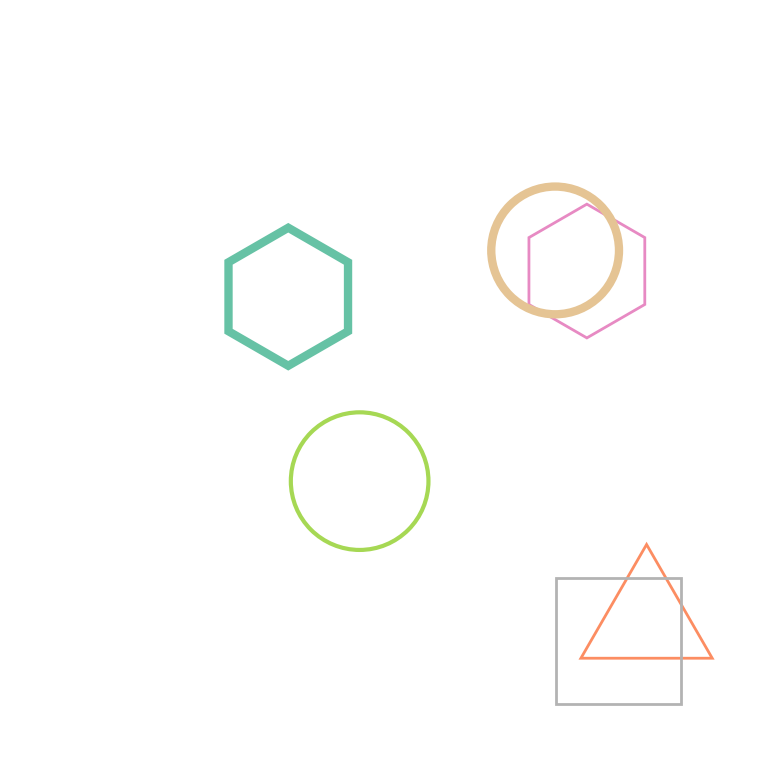[{"shape": "hexagon", "thickness": 3, "radius": 0.45, "center": [0.374, 0.615]}, {"shape": "triangle", "thickness": 1, "radius": 0.49, "center": [0.84, 0.194]}, {"shape": "hexagon", "thickness": 1, "radius": 0.43, "center": [0.762, 0.648]}, {"shape": "circle", "thickness": 1.5, "radius": 0.45, "center": [0.467, 0.375]}, {"shape": "circle", "thickness": 3, "radius": 0.41, "center": [0.721, 0.675]}, {"shape": "square", "thickness": 1, "radius": 0.41, "center": [0.803, 0.168]}]